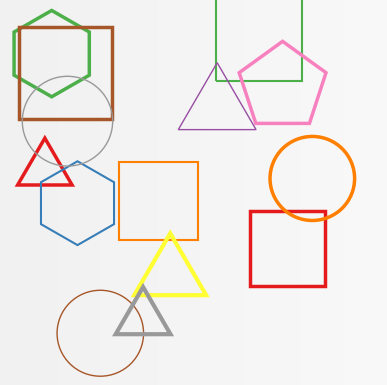[{"shape": "triangle", "thickness": 2.5, "radius": 0.41, "center": [0.116, 0.56]}, {"shape": "square", "thickness": 2.5, "radius": 0.49, "center": [0.742, 0.355]}, {"shape": "hexagon", "thickness": 1.5, "radius": 0.54, "center": [0.2, 0.472]}, {"shape": "square", "thickness": 1.5, "radius": 0.56, "center": [0.668, 0.9]}, {"shape": "hexagon", "thickness": 2.5, "radius": 0.56, "center": [0.133, 0.861]}, {"shape": "triangle", "thickness": 1, "radius": 0.58, "center": [0.56, 0.721]}, {"shape": "square", "thickness": 1.5, "radius": 0.51, "center": [0.409, 0.477]}, {"shape": "circle", "thickness": 2.5, "radius": 0.55, "center": [0.806, 0.536]}, {"shape": "triangle", "thickness": 3, "radius": 0.54, "center": [0.439, 0.287]}, {"shape": "square", "thickness": 2.5, "radius": 0.6, "center": [0.17, 0.81]}, {"shape": "circle", "thickness": 1, "radius": 0.56, "center": [0.259, 0.134]}, {"shape": "pentagon", "thickness": 2.5, "radius": 0.59, "center": [0.729, 0.775]}, {"shape": "circle", "thickness": 1, "radius": 0.58, "center": [0.174, 0.685]}, {"shape": "triangle", "thickness": 3, "radius": 0.41, "center": [0.369, 0.173]}]